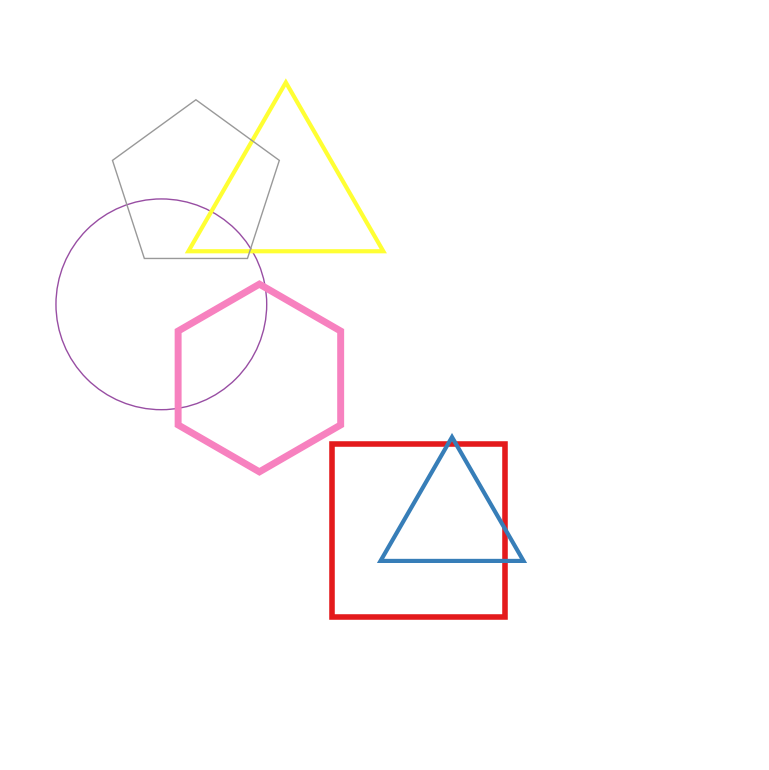[{"shape": "square", "thickness": 2, "radius": 0.56, "center": [0.544, 0.311]}, {"shape": "triangle", "thickness": 1.5, "radius": 0.54, "center": [0.587, 0.325]}, {"shape": "circle", "thickness": 0.5, "radius": 0.68, "center": [0.21, 0.605]}, {"shape": "triangle", "thickness": 1.5, "radius": 0.73, "center": [0.371, 0.747]}, {"shape": "hexagon", "thickness": 2.5, "radius": 0.61, "center": [0.337, 0.509]}, {"shape": "pentagon", "thickness": 0.5, "radius": 0.57, "center": [0.254, 0.756]}]